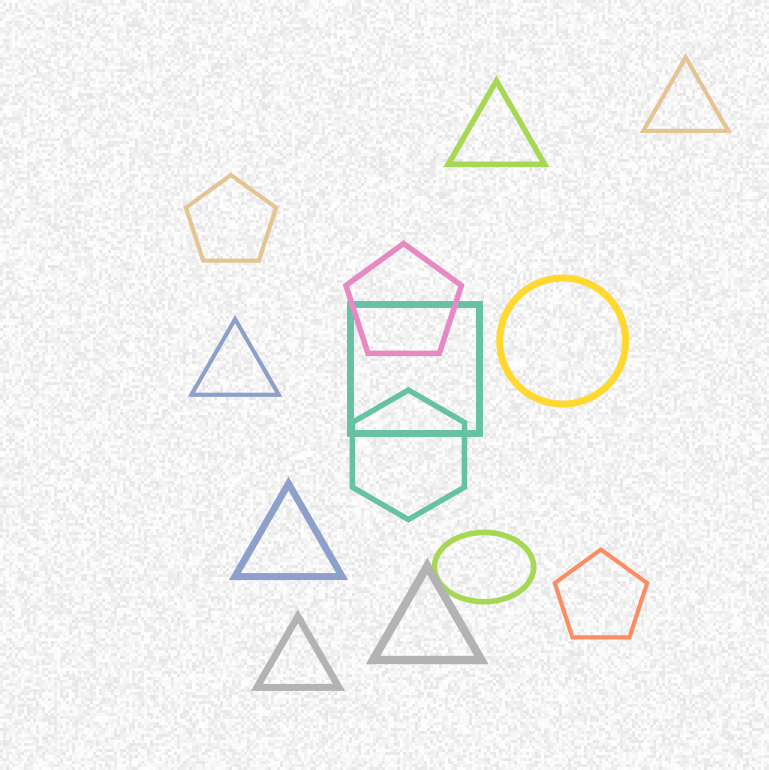[{"shape": "hexagon", "thickness": 2, "radius": 0.42, "center": [0.53, 0.409]}, {"shape": "square", "thickness": 2.5, "radius": 0.42, "center": [0.538, 0.521]}, {"shape": "pentagon", "thickness": 1.5, "radius": 0.32, "center": [0.78, 0.223]}, {"shape": "triangle", "thickness": 1.5, "radius": 0.33, "center": [0.305, 0.52]}, {"shape": "triangle", "thickness": 2.5, "radius": 0.4, "center": [0.375, 0.291]}, {"shape": "pentagon", "thickness": 2, "radius": 0.39, "center": [0.524, 0.605]}, {"shape": "oval", "thickness": 2, "radius": 0.32, "center": [0.629, 0.264]}, {"shape": "triangle", "thickness": 2, "radius": 0.36, "center": [0.645, 0.823]}, {"shape": "circle", "thickness": 2.5, "radius": 0.41, "center": [0.731, 0.557]}, {"shape": "triangle", "thickness": 1.5, "radius": 0.32, "center": [0.891, 0.862]}, {"shape": "pentagon", "thickness": 1.5, "radius": 0.31, "center": [0.3, 0.711]}, {"shape": "triangle", "thickness": 2.5, "radius": 0.31, "center": [0.387, 0.138]}, {"shape": "triangle", "thickness": 3, "radius": 0.41, "center": [0.555, 0.183]}]